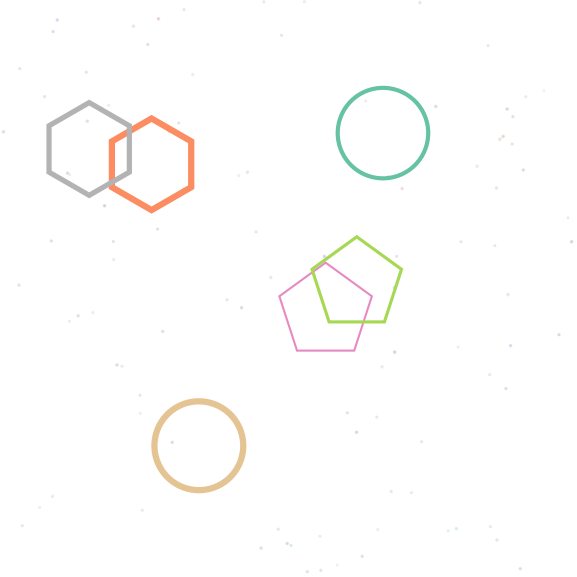[{"shape": "circle", "thickness": 2, "radius": 0.39, "center": [0.663, 0.769]}, {"shape": "hexagon", "thickness": 3, "radius": 0.4, "center": [0.262, 0.715]}, {"shape": "pentagon", "thickness": 1, "radius": 0.42, "center": [0.564, 0.46]}, {"shape": "pentagon", "thickness": 1.5, "radius": 0.41, "center": [0.618, 0.508]}, {"shape": "circle", "thickness": 3, "radius": 0.38, "center": [0.344, 0.227]}, {"shape": "hexagon", "thickness": 2.5, "radius": 0.4, "center": [0.154, 0.741]}]